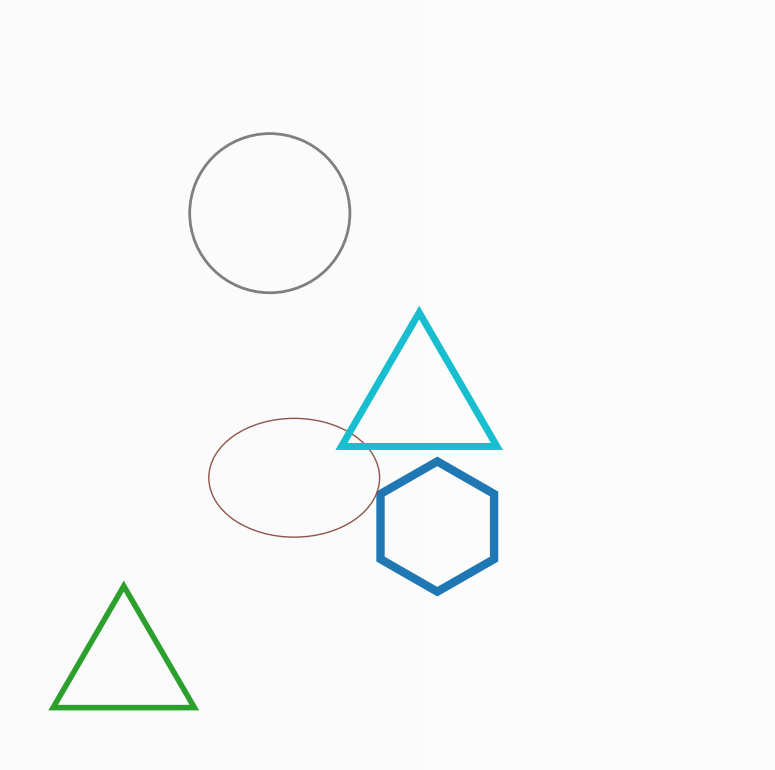[{"shape": "hexagon", "thickness": 3, "radius": 0.42, "center": [0.564, 0.316]}, {"shape": "triangle", "thickness": 2, "radius": 0.53, "center": [0.16, 0.134]}, {"shape": "oval", "thickness": 0.5, "radius": 0.55, "center": [0.38, 0.38]}, {"shape": "circle", "thickness": 1, "radius": 0.52, "center": [0.348, 0.723]}, {"shape": "triangle", "thickness": 2.5, "radius": 0.58, "center": [0.541, 0.478]}]